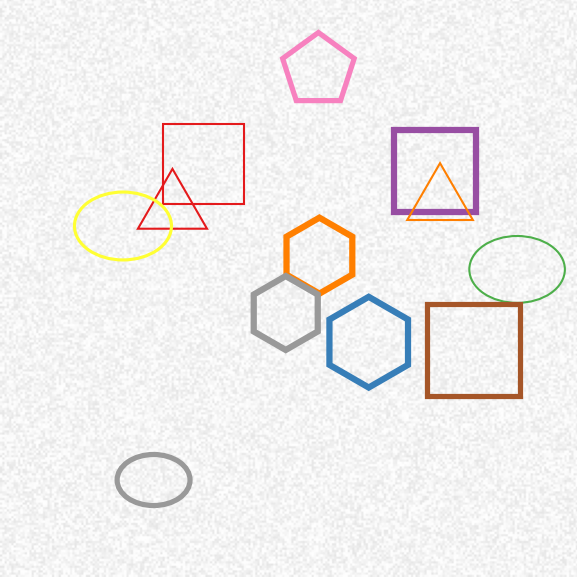[{"shape": "triangle", "thickness": 1, "radius": 0.35, "center": [0.299, 0.638]}, {"shape": "square", "thickness": 1, "radius": 0.35, "center": [0.352, 0.716]}, {"shape": "hexagon", "thickness": 3, "radius": 0.39, "center": [0.638, 0.407]}, {"shape": "oval", "thickness": 1, "radius": 0.41, "center": [0.895, 0.533]}, {"shape": "square", "thickness": 3, "radius": 0.36, "center": [0.753, 0.703]}, {"shape": "hexagon", "thickness": 3, "radius": 0.33, "center": [0.553, 0.556]}, {"shape": "triangle", "thickness": 1, "radius": 0.33, "center": [0.762, 0.651]}, {"shape": "oval", "thickness": 1.5, "radius": 0.42, "center": [0.213, 0.608]}, {"shape": "square", "thickness": 2.5, "radius": 0.4, "center": [0.819, 0.393]}, {"shape": "pentagon", "thickness": 2.5, "radius": 0.33, "center": [0.551, 0.878]}, {"shape": "hexagon", "thickness": 3, "radius": 0.32, "center": [0.495, 0.457]}, {"shape": "oval", "thickness": 2.5, "radius": 0.32, "center": [0.266, 0.168]}]